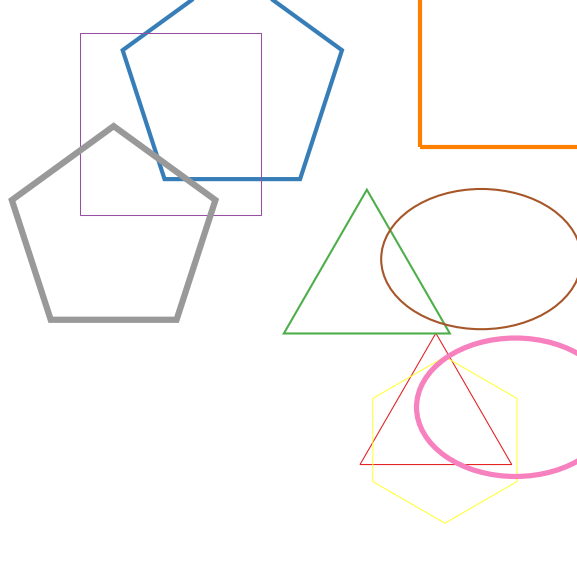[{"shape": "triangle", "thickness": 0.5, "radius": 0.76, "center": [0.755, 0.271]}, {"shape": "pentagon", "thickness": 2, "radius": 1.0, "center": [0.402, 0.851]}, {"shape": "triangle", "thickness": 1, "radius": 0.83, "center": [0.635, 0.505]}, {"shape": "square", "thickness": 0.5, "radius": 0.78, "center": [0.295, 0.784]}, {"shape": "square", "thickness": 2, "radius": 0.72, "center": [0.871, 0.887]}, {"shape": "hexagon", "thickness": 0.5, "radius": 0.72, "center": [0.77, 0.237]}, {"shape": "oval", "thickness": 1, "radius": 0.87, "center": [0.833, 0.55]}, {"shape": "oval", "thickness": 2.5, "radius": 0.86, "center": [0.892, 0.294]}, {"shape": "pentagon", "thickness": 3, "radius": 0.93, "center": [0.197, 0.595]}]